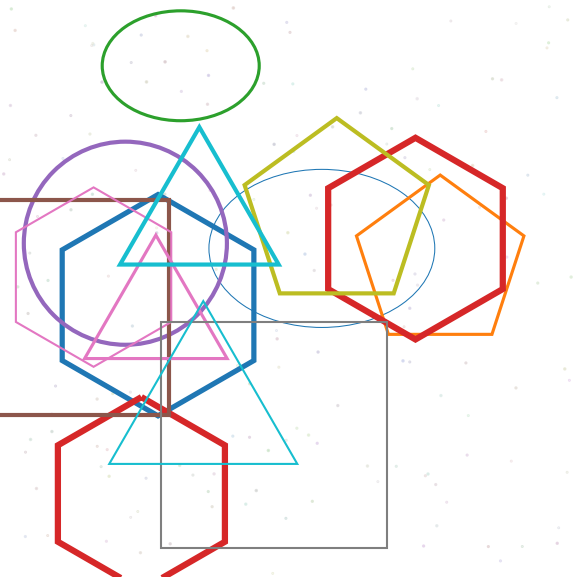[{"shape": "hexagon", "thickness": 2.5, "radius": 0.96, "center": [0.274, 0.471]}, {"shape": "oval", "thickness": 0.5, "radius": 0.98, "center": [0.557, 0.569]}, {"shape": "pentagon", "thickness": 1.5, "radius": 0.76, "center": [0.762, 0.544]}, {"shape": "oval", "thickness": 1.5, "radius": 0.68, "center": [0.313, 0.885]}, {"shape": "hexagon", "thickness": 3, "radius": 0.87, "center": [0.719, 0.586]}, {"shape": "hexagon", "thickness": 3, "radius": 0.83, "center": [0.245, 0.145]}, {"shape": "circle", "thickness": 2, "radius": 0.88, "center": [0.217, 0.578]}, {"shape": "square", "thickness": 2, "radius": 0.93, "center": [0.105, 0.467]}, {"shape": "triangle", "thickness": 1.5, "radius": 0.71, "center": [0.27, 0.45]}, {"shape": "hexagon", "thickness": 1, "radius": 0.78, "center": [0.162, 0.519]}, {"shape": "square", "thickness": 1, "radius": 0.98, "center": [0.475, 0.246]}, {"shape": "pentagon", "thickness": 2, "radius": 0.84, "center": [0.583, 0.627]}, {"shape": "triangle", "thickness": 1, "radius": 0.94, "center": [0.352, 0.29]}, {"shape": "triangle", "thickness": 2, "radius": 0.79, "center": [0.345, 0.62]}]